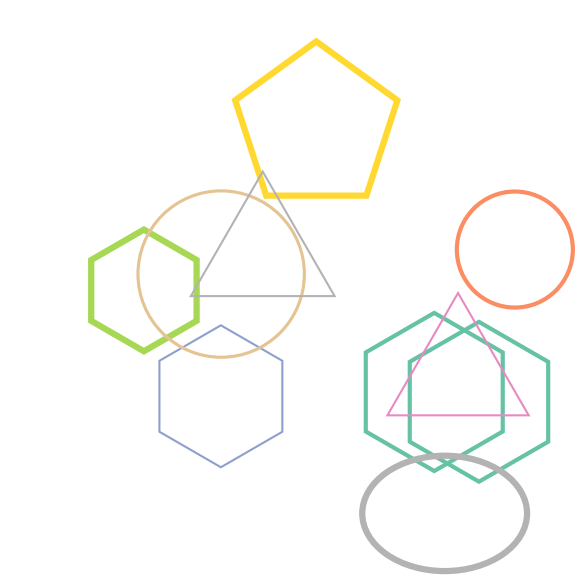[{"shape": "hexagon", "thickness": 2, "radius": 0.69, "center": [0.829, 0.303]}, {"shape": "hexagon", "thickness": 2, "radius": 0.68, "center": [0.752, 0.32]}, {"shape": "circle", "thickness": 2, "radius": 0.5, "center": [0.891, 0.567]}, {"shape": "hexagon", "thickness": 1, "radius": 0.61, "center": [0.382, 0.313]}, {"shape": "triangle", "thickness": 1, "radius": 0.71, "center": [0.793, 0.351]}, {"shape": "hexagon", "thickness": 3, "radius": 0.53, "center": [0.249, 0.496]}, {"shape": "pentagon", "thickness": 3, "radius": 0.74, "center": [0.548, 0.78]}, {"shape": "circle", "thickness": 1.5, "radius": 0.72, "center": [0.383, 0.525]}, {"shape": "triangle", "thickness": 1, "radius": 0.72, "center": [0.455, 0.558]}, {"shape": "oval", "thickness": 3, "radius": 0.71, "center": [0.77, 0.11]}]